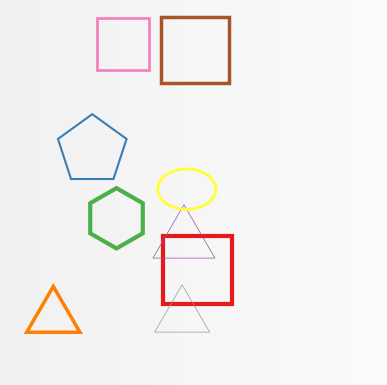[{"shape": "square", "thickness": 3, "radius": 0.45, "center": [0.51, 0.299]}, {"shape": "pentagon", "thickness": 1.5, "radius": 0.47, "center": [0.238, 0.61]}, {"shape": "hexagon", "thickness": 3, "radius": 0.39, "center": [0.301, 0.433]}, {"shape": "triangle", "thickness": 0.5, "radius": 0.46, "center": [0.475, 0.376]}, {"shape": "triangle", "thickness": 2.5, "radius": 0.4, "center": [0.138, 0.177]}, {"shape": "oval", "thickness": 2, "radius": 0.37, "center": [0.482, 0.509]}, {"shape": "square", "thickness": 2.5, "radius": 0.43, "center": [0.503, 0.87]}, {"shape": "square", "thickness": 2, "radius": 0.33, "center": [0.318, 0.886]}, {"shape": "triangle", "thickness": 0.5, "radius": 0.41, "center": [0.47, 0.178]}]